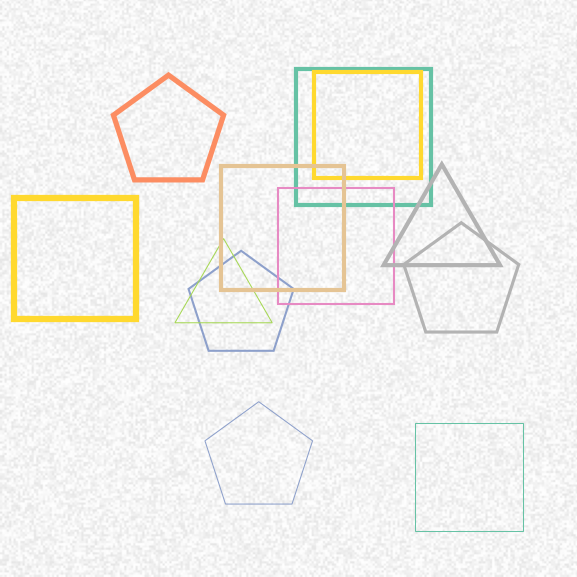[{"shape": "square", "thickness": 2, "radius": 0.59, "center": [0.629, 0.761]}, {"shape": "square", "thickness": 0.5, "radius": 0.47, "center": [0.812, 0.173]}, {"shape": "pentagon", "thickness": 2.5, "radius": 0.5, "center": [0.292, 0.769]}, {"shape": "pentagon", "thickness": 1, "radius": 0.48, "center": [0.418, 0.469]}, {"shape": "pentagon", "thickness": 0.5, "radius": 0.49, "center": [0.448, 0.206]}, {"shape": "square", "thickness": 1, "radius": 0.5, "center": [0.582, 0.573]}, {"shape": "triangle", "thickness": 0.5, "radius": 0.49, "center": [0.387, 0.489]}, {"shape": "square", "thickness": 2, "radius": 0.46, "center": [0.636, 0.782]}, {"shape": "square", "thickness": 3, "radius": 0.53, "center": [0.13, 0.551]}, {"shape": "square", "thickness": 2, "radius": 0.53, "center": [0.489, 0.604]}, {"shape": "triangle", "thickness": 2, "radius": 0.58, "center": [0.765, 0.598]}, {"shape": "pentagon", "thickness": 1.5, "radius": 0.52, "center": [0.799, 0.509]}]